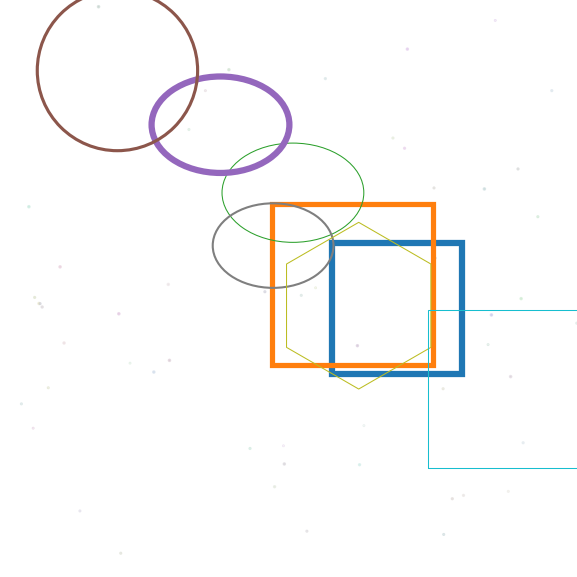[{"shape": "square", "thickness": 3, "radius": 0.56, "center": [0.687, 0.465]}, {"shape": "square", "thickness": 2.5, "radius": 0.7, "center": [0.61, 0.506]}, {"shape": "oval", "thickness": 0.5, "radius": 0.61, "center": [0.507, 0.665]}, {"shape": "oval", "thickness": 3, "radius": 0.6, "center": [0.382, 0.783]}, {"shape": "circle", "thickness": 1.5, "radius": 0.69, "center": [0.203, 0.877]}, {"shape": "oval", "thickness": 1, "radius": 0.52, "center": [0.473, 0.574]}, {"shape": "hexagon", "thickness": 0.5, "radius": 0.72, "center": [0.621, 0.47]}, {"shape": "square", "thickness": 0.5, "radius": 0.68, "center": [0.878, 0.326]}]